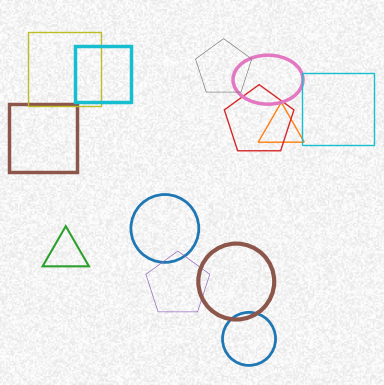[{"shape": "circle", "thickness": 2, "radius": 0.34, "center": [0.647, 0.12]}, {"shape": "circle", "thickness": 2, "radius": 0.44, "center": [0.428, 0.407]}, {"shape": "triangle", "thickness": 1, "radius": 0.35, "center": [0.731, 0.665]}, {"shape": "triangle", "thickness": 1.5, "radius": 0.35, "center": [0.171, 0.343]}, {"shape": "pentagon", "thickness": 1, "radius": 0.47, "center": [0.673, 0.685]}, {"shape": "pentagon", "thickness": 0.5, "radius": 0.44, "center": [0.462, 0.261]}, {"shape": "square", "thickness": 2.5, "radius": 0.44, "center": [0.111, 0.641]}, {"shape": "circle", "thickness": 3, "radius": 0.49, "center": [0.614, 0.269]}, {"shape": "oval", "thickness": 2.5, "radius": 0.45, "center": [0.696, 0.793]}, {"shape": "pentagon", "thickness": 0.5, "radius": 0.38, "center": [0.581, 0.823]}, {"shape": "square", "thickness": 1, "radius": 0.48, "center": [0.168, 0.821]}, {"shape": "square", "thickness": 1, "radius": 0.47, "center": [0.878, 0.716]}, {"shape": "square", "thickness": 2.5, "radius": 0.37, "center": [0.268, 0.809]}]